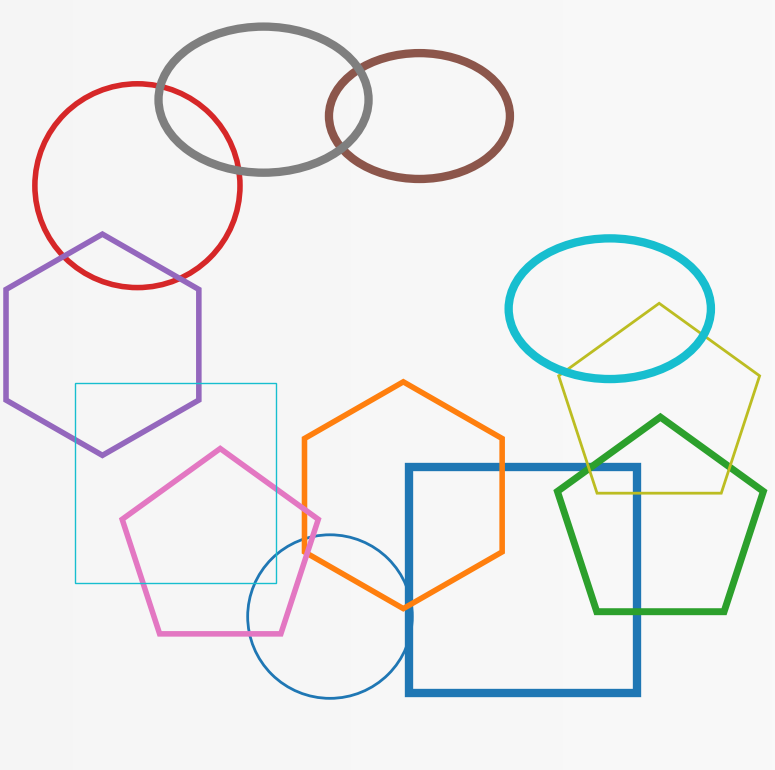[{"shape": "square", "thickness": 3, "radius": 0.73, "center": [0.675, 0.247]}, {"shape": "circle", "thickness": 1, "radius": 0.53, "center": [0.426, 0.199]}, {"shape": "hexagon", "thickness": 2, "radius": 0.74, "center": [0.52, 0.357]}, {"shape": "pentagon", "thickness": 2.5, "radius": 0.7, "center": [0.852, 0.319]}, {"shape": "circle", "thickness": 2, "radius": 0.66, "center": [0.177, 0.759]}, {"shape": "hexagon", "thickness": 2, "radius": 0.72, "center": [0.132, 0.552]}, {"shape": "oval", "thickness": 3, "radius": 0.58, "center": [0.541, 0.849]}, {"shape": "pentagon", "thickness": 2, "radius": 0.67, "center": [0.284, 0.284]}, {"shape": "oval", "thickness": 3, "radius": 0.68, "center": [0.34, 0.871]}, {"shape": "pentagon", "thickness": 1, "radius": 0.68, "center": [0.851, 0.47]}, {"shape": "square", "thickness": 0.5, "radius": 0.65, "center": [0.226, 0.373]}, {"shape": "oval", "thickness": 3, "radius": 0.65, "center": [0.787, 0.599]}]